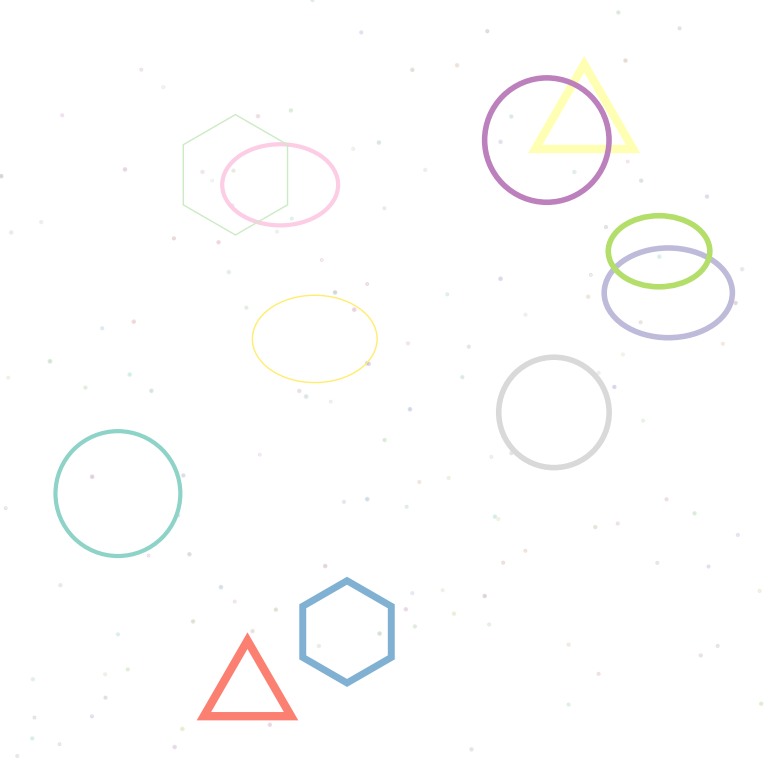[{"shape": "circle", "thickness": 1.5, "radius": 0.41, "center": [0.153, 0.359]}, {"shape": "triangle", "thickness": 3, "radius": 0.37, "center": [0.759, 0.843]}, {"shape": "oval", "thickness": 2, "radius": 0.42, "center": [0.868, 0.62]}, {"shape": "triangle", "thickness": 3, "radius": 0.33, "center": [0.321, 0.103]}, {"shape": "hexagon", "thickness": 2.5, "radius": 0.33, "center": [0.451, 0.179]}, {"shape": "oval", "thickness": 2, "radius": 0.33, "center": [0.856, 0.674]}, {"shape": "oval", "thickness": 1.5, "radius": 0.38, "center": [0.364, 0.76]}, {"shape": "circle", "thickness": 2, "radius": 0.36, "center": [0.719, 0.464]}, {"shape": "circle", "thickness": 2, "radius": 0.4, "center": [0.71, 0.818]}, {"shape": "hexagon", "thickness": 0.5, "radius": 0.39, "center": [0.306, 0.773]}, {"shape": "oval", "thickness": 0.5, "radius": 0.41, "center": [0.409, 0.56]}]